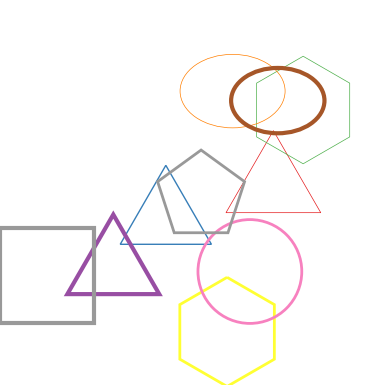[{"shape": "triangle", "thickness": 0.5, "radius": 0.71, "center": [0.71, 0.519]}, {"shape": "triangle", "thickness": 1, "radius": 0.68, "center": [0.431, 0.434]}, {"shape": "hexagon", "thickness": 0.5, "radius": 0.7, "center": [0.787, 0.714]}, {"shape": "triangle", "thickness": 3, "radius": 0.69, "center": [0.294, 0.305]}, {"shape": "oval", "thickness": 0.5, "radius": 0.68, "center": [0.604, 0.763]}, {"shape": "hexagon", "thickness": 2, "radius": 0.71, "center": [0.59, 0.138]}, {"shape": "oval", "thickness": 3, "radius": 0.61, "center": [0.722, 0.739]}, {"shape": "circle", "thickness": 2, "radius": 0.67, "center": [0.649, 0.295]}, {"shape": "square", "thickness": 3, "radius": 0.62, "center": [0.122, 0.284]}, {"shape": "pentagon", "thickness": 2, "radius": 0.59, "center": [0.522, 0.492]}]